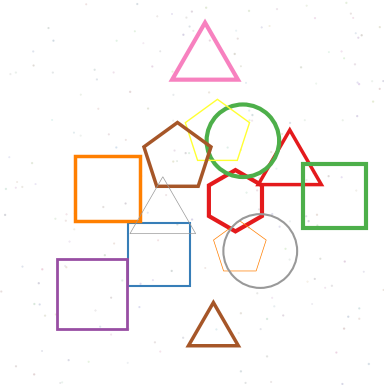[{"shape": "hexagon", "thickness": 3, "radius": 0.4, "center": [0.612, 0.479]}, {"shape": "triangle", "thickness": 2.5, "radius": 0.47, "center": [0.753, 0.568]}, {"shape": "square", "thickness": 1.5, "radius": 0.4, "center": [0.414, 0.339]}, {"shape": "circle", "thickness": 3, "radius": 0.47, "center": [0.631, 0.634]}, {"shape": "square", "thickness": 3, "radius": 0.41, "center": [0.869, 0.491]}, {"shape": "square", "thickness": 2, "radius": 0.45, "center": [0.239, 0.237]}, {"shape": "pentagon", "thickness": 0.5, "radius": 0.36, "center": [0.623, 0.354]}, {"shape": "square", "thickness": 2.5, "radius": 0.42, "center": [0.279, 0.51]}, {"shape": "pentagon", "thickness": 1, "radius": 0.44, "center": [0.565, 0.654]}, {"shape": "triangle", "thickness": 2.5, "radius": 0.37, "center": [0.554, 0.139]}, {"shape": "pentagon", "thickness": 2.5, "radius": 0.46, "center": [0.461, 0.59]}, {"shape": "triangle", "thickness": 3, "radius": 0.49, "center": [0.533, 0.842]}, {"shape": "triangle", "thickness": 0.5, "radius": 0.49, "center": [0.423, 0.442]}, {"shape": "circle", "thickness": 1.5, "radius": 0.48, "center": [0.676, 0.348]}]